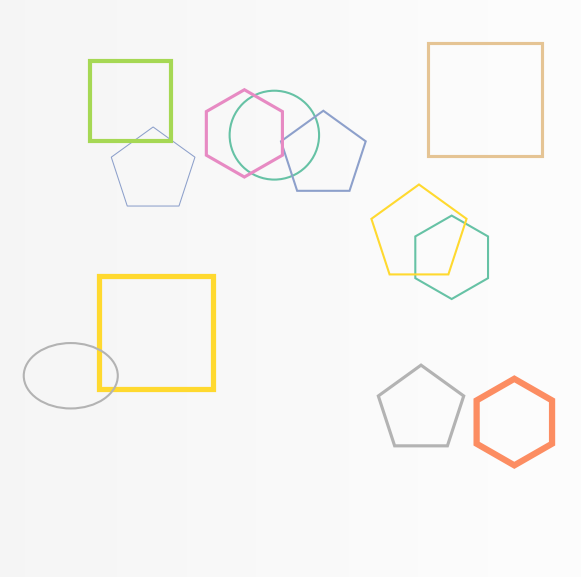[{"shape": "hexagon", "thickness": 1, "radius": 0.36, "center": [0.777, 0.554]}, {"shape": "circle", "thickness": 1, "radius": 0.38, "center": [0.472, 0.765]}, {"shape": "hexagon", "thickness": 3, "radius": 0.37, "center": [0.885, 0.268]}, {"shape": "pentagon", "thickness": 1, "radius": 0.38, "center": [0.556, 0.731]}, {"shape": "pentagon", "thickness": 0.5, "radius": 0.38, "center": [0.263, 0.704]}, {"shape": "hexagon", "thickness": 1.5, "radius": 0.38, "center": [0.42, 0.768]}, {"shape": "square", "thickness": 2, "radius": 0.35, "center": [0.225, 0.824]}, {"shape": "square", "thickness": 2.5, "radius": 0.49, "center": [0.269, 0.424]}, {"shape": "pentagon", "thickness": 1, "radius": 0.43, "center": [0.721, 0.594]}, {"shape": "square", "thickness": 1.5, "radius": 0.49, "center": [0.834, 0.827]}, {"shape": "oval", "thickness": 1, "radius": 0.4, "center": [0.122, 0.348]}, {"shape": "pentagon", "thickness": 1.5, "radius": 0.39, "center": [0.724, 0.29]}]